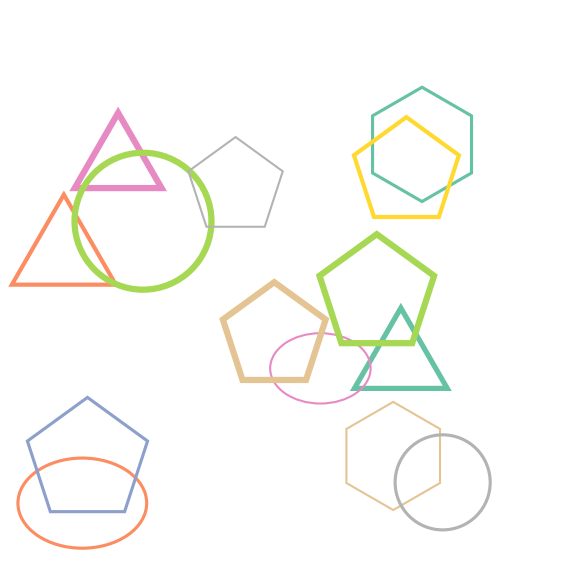[{"shape": "hexagon", "thickness": 1.5, "radius": 0.49, "center": [0.731, 0.749]}, {"shape": "triangle", "thickness": 2.5, "radius": 0.46, "center": [0.694, 0.373]}, {"shape": "oval", "thickness": 1.5, "radius": 0.56, "center": [0.143, 0.128]}, {"shape": "triangle", "thickness": 2, "radius": 0.52, "center": [0.111, 0.558]}, {"shape": "pentagon", "thickness": 1.5, "radius": 0.55, "center": [0.151, 0.202]}, {"shape": "triangle", "thickness": 3, "radius": 0.43, "center": [0.205, 0.717]}, {"shape": "oval", "thickness": 1, "radius": 0.43, "center": [0.555, 0.361]}, {"shape": "pentagon", "thickness": 3, "radius": 0.52, "center": [0.652, 0.489]}, {"shape": "circle", "thickness": 3, "radius": 0.59, "center": [0.248, 0.616]}, {"shape": "pentagon", "thickness": 2, "radius": 0.48, "center": [0.704, 0.701]}, {"shape": "pentagon", "thickness": 3, "radius": 0.47, "center": [0.475, 0.417]}, {"shape": "hexagon", "thickness": 1, "radius": 0.47, "center": [0.681, 0.21]}, {"shape": "circle", "thickness": 1.5, "radius": 0.41, "center": [0.767, 0.164]}, {"shape": "pentagon", "thickness": 1, "radius": 0.43, "center": [0.408, 0.676]}]